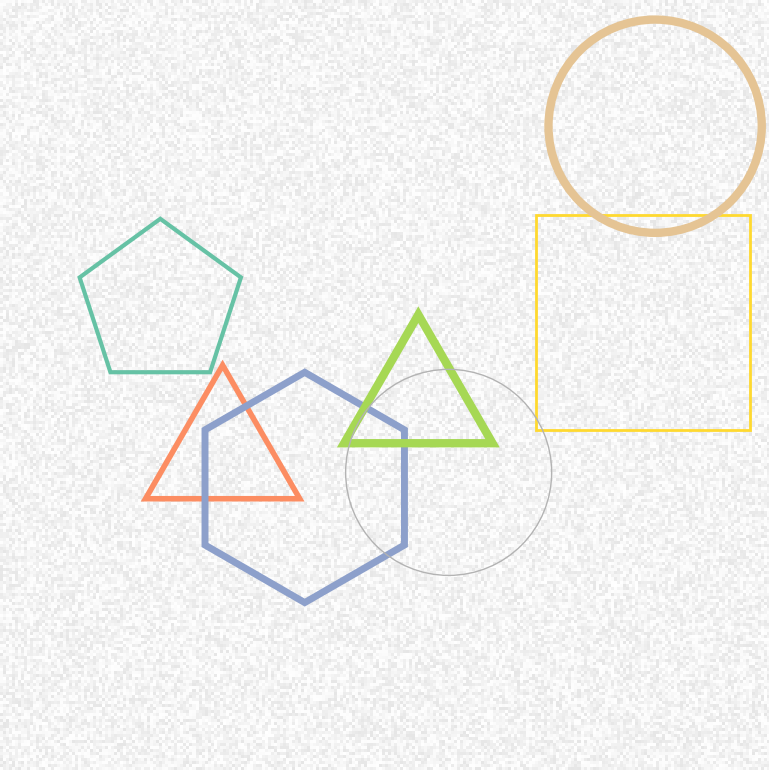[{"shape": "pentagon", "thickness": 1.5, "radius": 0.55, "center": [0.208, 0.606]}, {"shape": "triangle", "thickness": 2, "radius": 0.58, "center": [0.289, 0.41]}, {"shape": "hexagon", "thickness": 2.5, "radius": 0.75, "center": [0.396, 0.367]}, {"shape": "triangle", "thickness": 3, "radius": 0.56, "center": [0.543, 0.48]}, {"shape": "square", "thickness": 1, "radius": 0.7, "center": [0.835, 0.582]}, {"shape": "circle", "thickness": 3, "radius": 0.69, "center": [0.851, 0.836]}, {"shape": "circle", "thickness": 0.5, "radius": 0.67, "center": [0.583, 0.387]}]